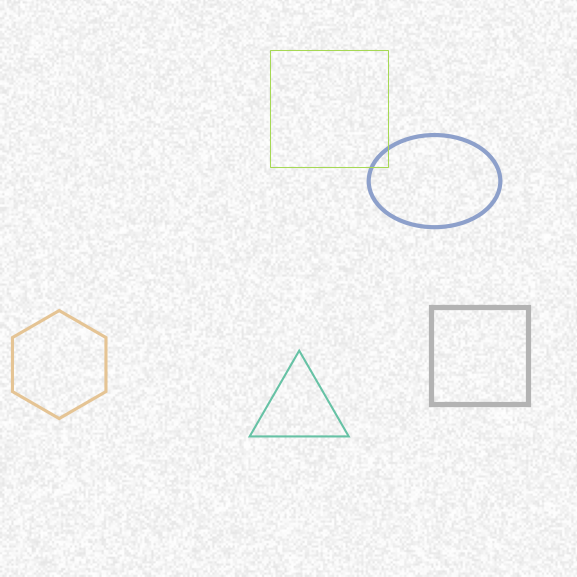[{"shape": "triangle", "thickness": 1, "radius": 0.5, "center": [0.518, 0.293]}, {"shape": "oval", "thickness": 2, "radius": 0.57, "center": [0.752, 0.686]}, {"shape": "square", "thickness": 0.5, "radius": 0.51, "center": [0.57, 0.811]}, {"shape": "hexagon", "thickness": 1.5, "radius": 0.47, "center": [0.103, 0.368]}, {"shape": "square", "thickness": 2.5, "radius": 0.42, "center": [0.83, 0.384]}]